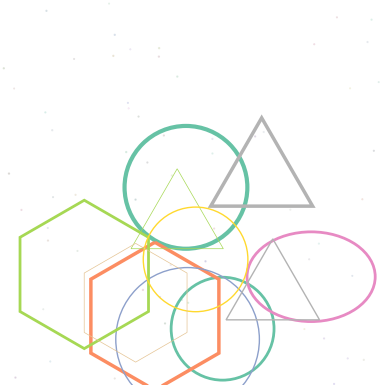[{"shape": "circle", "thickness": 3, "radius": 0.8, "center": [0.483, 0.513]}, {"shape": "circle", "thickness": 2, "radius": 0.67, "center": [0.578, 0.146]}, {"shape": "hexagon", "thickness": 2.5, "radius": 0.96, "center": [0.402, 0.179]}, {"shape": "circle", "thickness": 1, "radius": 0.93, "center": [0.487, 0.119]}, {"shape": "oval", "thickness": 2, "radius": 0.83, "center": [0.808, 0.281]}, {"shape": "hexagon", "thickness": 2, "radius": 0.96, "center": [0.219, 0.287]}, {"shape": "triangle", "thickness": 0.5, "radius": 0.69, "center": [0.46, 0.423]}, {"shape": "circle", "thickness": 1, "radius": 0.68, "center": [0.508, 0.326]}, {"shape": "hexagon", "thickness": 0.5, "radius": 0.77, "center": [0.352, 0.214]}, {"shape": "triangle", "thickness": 1, "radius": 0.7, "center": [0.709, 0.239]}, {"shape": "triangle", "thickness": 2.5, "radius": 0.76, "center": [0.68, 0.541]}]